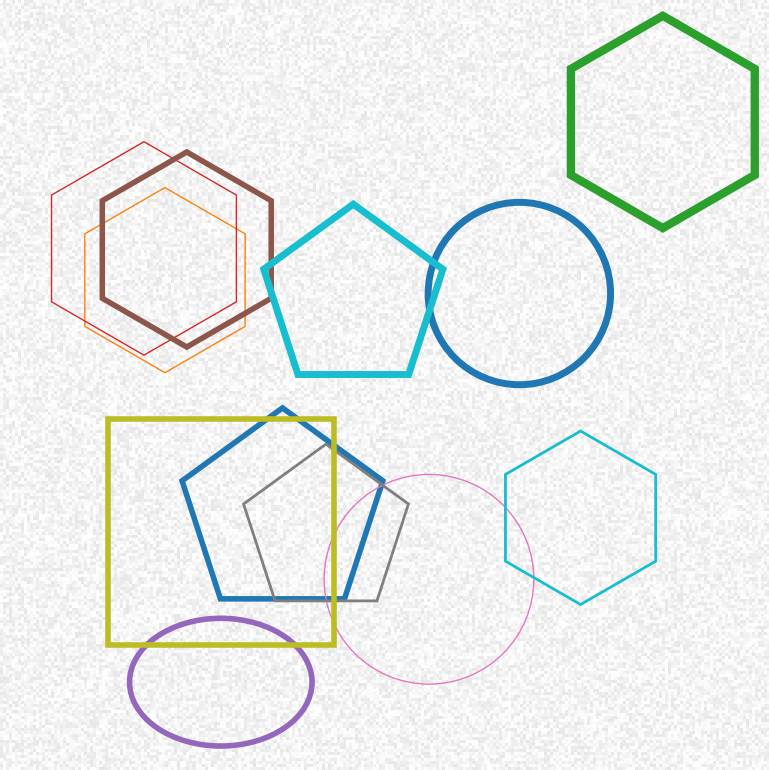[{"shape": "pentagon", "thickness": 2, "radius": 0.69, "center": [0.367, 0.333]}, {"shape": "circle", "thickness": 2.5, "radius": 0.59, "center": [0.675, 0.619]}, {"shape": "hexagon", "thickness": 0.5, "radius": 0.6, "center": [0.214, 0.636]}, {"shape": "hexagon", "thickness": 3, "radius": 0.69, "center": [0.861, 0.842]}, {"shape": "hexagon", "thickness": 0.5, "radius": 0.69, "center": [0.187, 0.677]}, {"shape": "oval", "thickness": 2, "radius": 0.59, "center": [0.287, 0.114]}, {"shape": "hexagon", "thickness": 2, "radius": 0.63, "center": [0.243, 0.676]}, {"shape": "circle", "thickness": 0.5, "radius": 0.68, "center": [0.557, 0.248]}, {"shape": "pentagon", "thickness": 1, "radius": 0.56, "center": [0.423, 0.311]}, {"shape": "square", "thickness": 2, "radius": 0.73, "center": [0.287, 0.309]}, {"shape": "pentagon", "thickness": 2.5, "radius": 0.61, "center": [0.459, 0.613]}, {"shape": "hexagon", "thickness": 1, "radius": 0.56, "center": [0.754, 0.328]}]